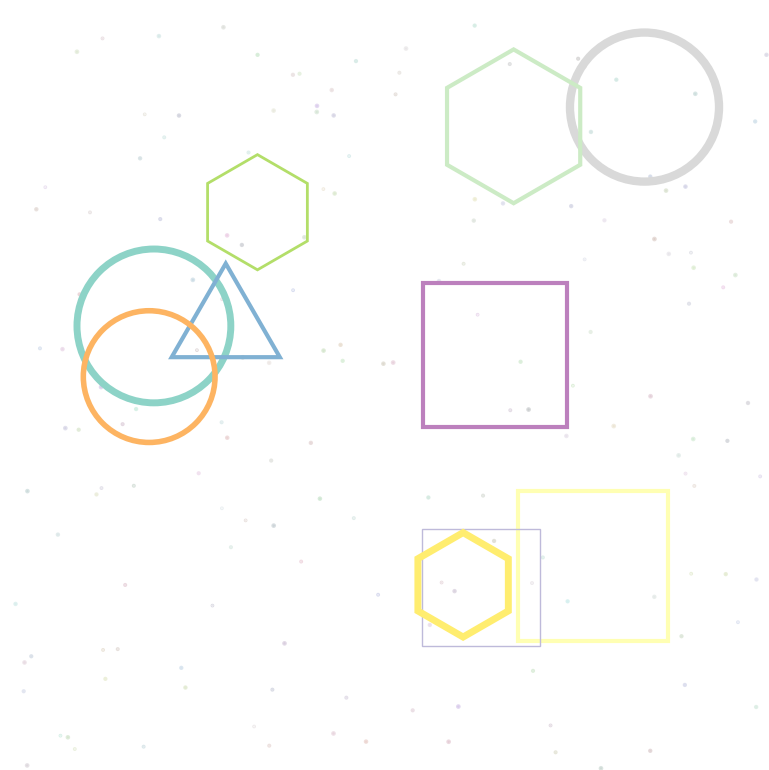[{"shape": "circle", "thickness": 2.5, "radius": 0.5, "center": [0.2, 0.577]}, {"shape": "square", "thickness": 1.5, "radius": 0.49, "center": [0.77, 0.265]}, {"shape": "square", "thickness": 0.5, "radius": 0.38, "center": [0.624, 0.237]}, {"shape": "triangle", "thickness": 1.5, "radius": 0.41, "center": [0.293, 0.577]}, {"shape": "circle", "thickness": 2, "radius": 0.43, "center": [0.194, 0.511]}, {"shape": "hexagon", "thickness": 1, "radius": 0.37, "center": [0.334, 0.724]}, {"shape": "circle", "thickness": 3, "radius": 0.48, "center": [0.837, 0.861]}, {"shape": "square", "thickness": 1.5, "radius": 0.47, "center": [0.643, 0.539]}, {"shape": "hexagon", "thickness": 1.5, "radius": 0.5, "center": [0.667, 0.836]}, {"shape": "hexagon", "thickness": 2.5, "radius": 0.34, "center": [0.601, 0.24]}]